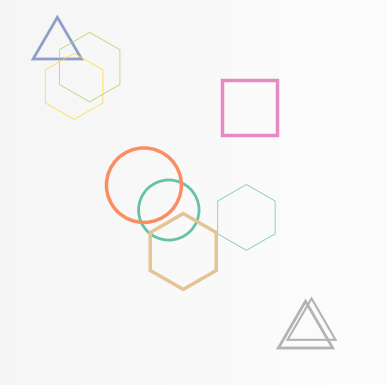[{"shape": "circle", "thickness": 2, "radius": 0.39, "center": [0.436, 0.454]}, {"shape": "hexagon", "thickness": 0.5, "radius": 0.43, "center": [0.636, 0.435]}, {"shape": "circle", "thickness": 2.5, "radius": 0.48, "center": [0.371, 0.519]}, {"shape": "triangle", "thickness": 2, "radius": 0.36, "center": [0.148, 0.883]}, {"shape": "square", "thickness": 2.5, "radius": 0.36, "center": [0.644, 0.72]}, {"shape": "hexagon", "thickness": 0.5, "radius": 0.45, "center": [0.231, 0.826]}, {"shape": "hexagon", "thickness": 0.5, "radius": 0.43, "center": [0.191, 0.776]}, {"shape": "hexagon", "thickness": 2.5, "radius": 0.49, "center": [0.473, 0.347]}, {"shape": "triangle", "thickness": 1.5, "radius": 0.36, "center": [0.804, 0.153]}, {"shape": "triangle", "thickness": 2, "radius": 0.4, "center": [0.788, 0.137]}]